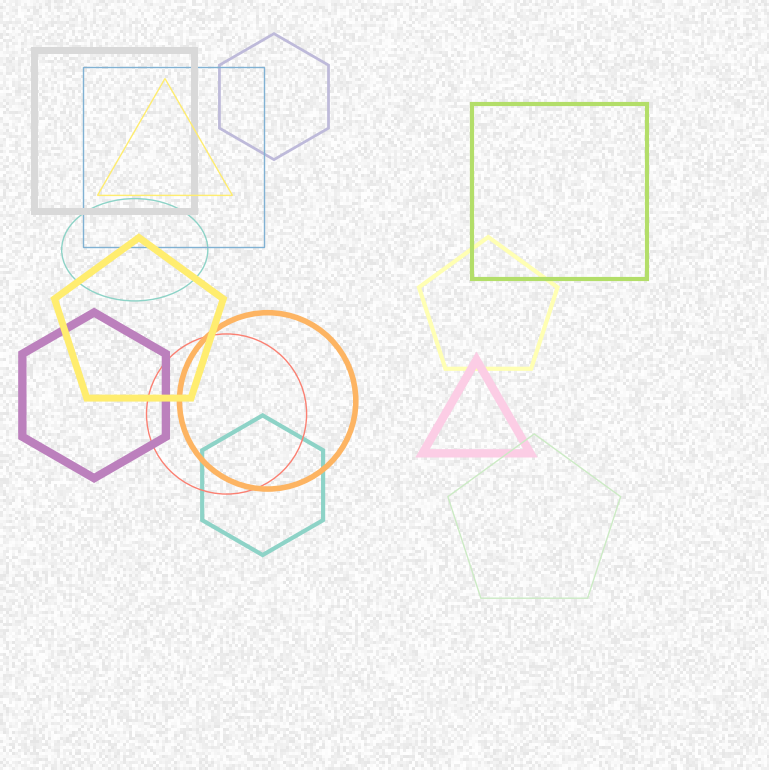[{"shape": "oval", "thickness": 0.5, "radius": 0.47, "center": [0.175, 0.676]}, {"shape": "hexagon", "thickness": 1.5, "radius": 0.45, "center": [0.341, 0.37]}, {"shape": "pentagon", "thickness": 1.5, "radius": 0.47, "center": [0.634, 0.598]}, {"shape": "hexagon", "thickness": 1, "radius": 0.41, "center": [0.356, 0.874]}, {"shape": "circle", "thickness": 0.5, "radius": 0.52, "center": [0.294, 0.462]}, {"shape": "square", "thickness": 0.5, "radius": 0.59, "center": [0.225, 0.796]}, {"shape": "circle", "thickness": 2, "radius": 0.57, "center": [0.348, 0.479]}, {"shape": "square", "thickness": 1.5, "radius": 0.57, "center": [0.727, 0.752]}, {"shape": "triangle", "thickness": 3, "radius": 0.4, "center": [0.619, 0.452]}, {"shape": "square", "thickness": 2.5, "radius": 0.52, "center": [0.148, 0.83]}, {"shape": "hexagon", "thickness": 3, "radius": 0.54, "center": [0.122, 0.487]}, {"shape": "pentagon", "thickness": 0.5, "radius": 0.59, "center": [0.694, 0.319]}, {"shape": "pentagon", "thickness": 2.5, "radius": 0.58, "center": [0.18, 0.576]}, {"shape": "triangle", "thickness": 0.5, "radius": 0.51, "center": [0.214, 0.797]}]